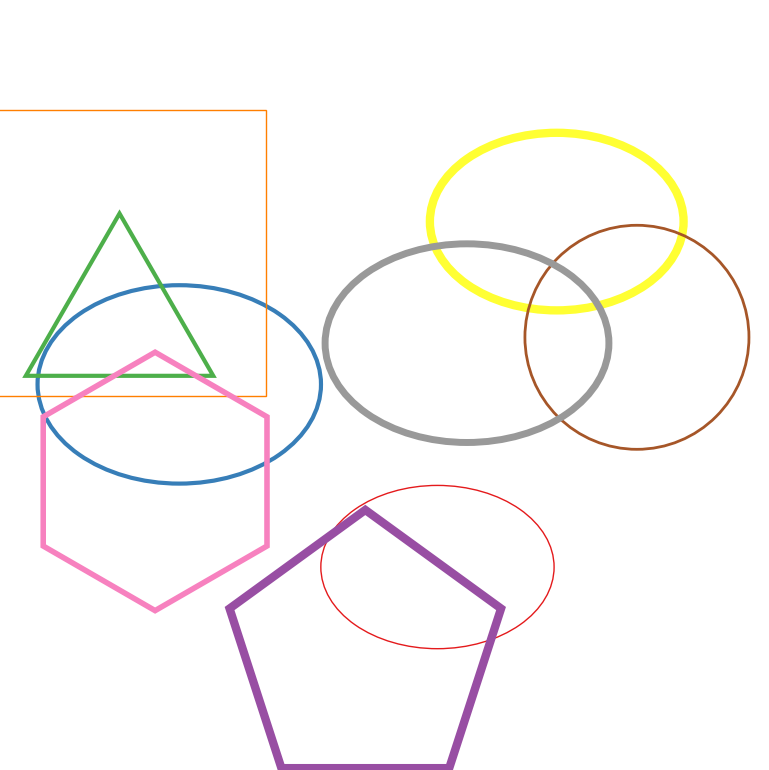[{"shape": "oval", "thickness": 0.5, "radius": 0.76, "center": [0.568, 0.264]}, {"shape": "oval", "thickness": 1.5, "radius": 0.92, "center": [0.233, 0.501]}, {"shape": "triangle", "thickness": 1.5, "radius": 0.7, "center": [0.155, 0.582]}, {"shape": "pentagon", "thickness": 3, "radius": 0.93, "center": [0.474, 0.152]}, {"shape": "square", "thickness": 0.5, "radius": 0.93, "center": [0.16, 0.671]}, {"shape": "oval", "thickness": 3, "radius": 0.82, "center": [0.723, 0.712]}, {"shape": "circle", "thickness": 1, "radius": 0.73, "center": [0.827, 0.562]}, {"shape": "hexagon", "thickness": 2, "radius": 0.84, "center": [0.201, 0.375]}, {"shape": "oval", "thickness": 2.5, "radius": 0.92, "center": [0.606, 0.554]}]